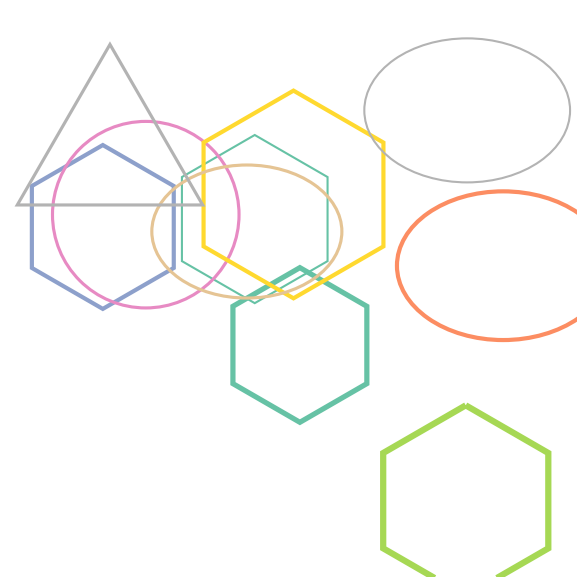[{"shape": "hexagon", "thickness": 1, "radius": 0.73, "center": [0.441, 0.62]}, {"shape": "hexagon", "thickness": 2.5, "radius": 0.67, "center": [0.519, 0.402]}, {"shape": "oval", "thickness": 2, "radius": 0.92, "center": [0.871, 0.539]}, {"shape": "hexagon", "thickness": 2, "radius": 0.71, "center": [0.178, 0.606]}, {"shape": "circle", "thickness": 1.5, "radius": 0.81, "center": [0.252, 0.627]}, {"shape": "hexagon", "thickness": 3, "radius": 0.83, "center": [0.806, 0.132]}, {"shape": "hexagon", "thickness": 2, "radius": 0.9, "center": [0.508, 0.662]}, {"shape": "oval", "thickness": 1.5, "radius": 0.82, "center": [0.427, 0.598]}, {"shape": "oval", "thickness": 1, "radius": 0.89, "center": [0.809, 0.808]}, {"shape": "triangle", "thickness": 1.5, "radius": 0.93, "center": [0.19, 0.737]}]